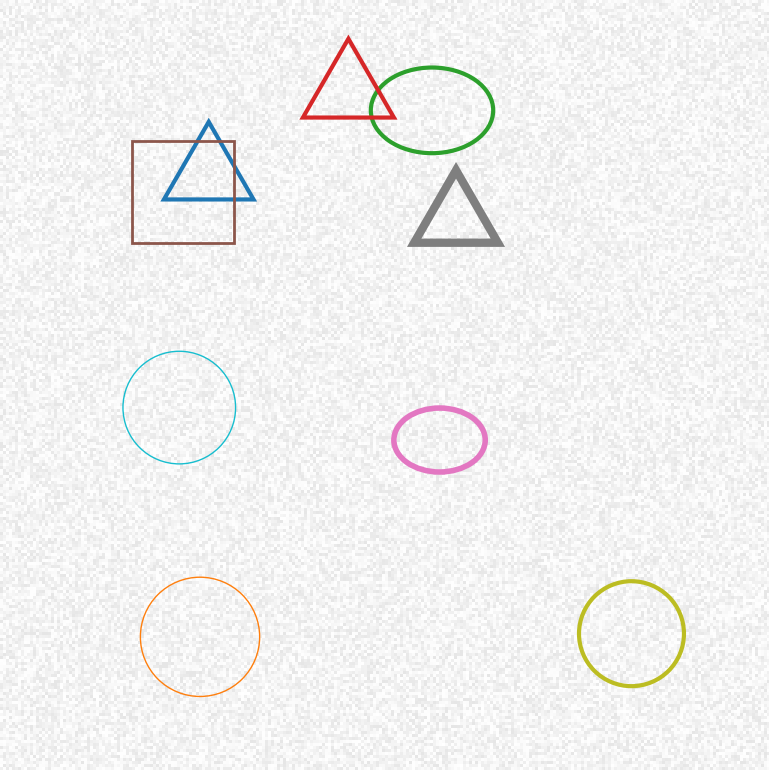[{"shape": "triangle", "thickness": 1.5, "radius": 0.34, "center": [0.271, 0.775]}, {"shape": "circle", "thickness": 0.5, "radius": 0.39, "center": [0.26, 0.173]}, {"shape": "oval", "thickness": 1.5, "radius": 0.4, "center": [0.561, 0.857]}, {"shape": "triangle", "thickness": 1.5, "radius": 0.34, "center": [0.452, 0.881]}, {"shape": "square", "thickness": 1, "radius": 0.33, "center": [0.238, 0.751]}, {"shape": "oval", "thickness": 2, "radius": 0.3, "center": [0.571, 0.429]}, {"shape": "triangle", "thickness": 3, "radius": 0.31, "center": [0.592, 0.716]}, {"shape": "circle", "thickness": 1.5, "radius": 0.34, "center": [0.82, 0.177]}, {"shape": "circle", "thickness": 0.5, "radius": 0.37, "center": [0.233, 0.471]}]